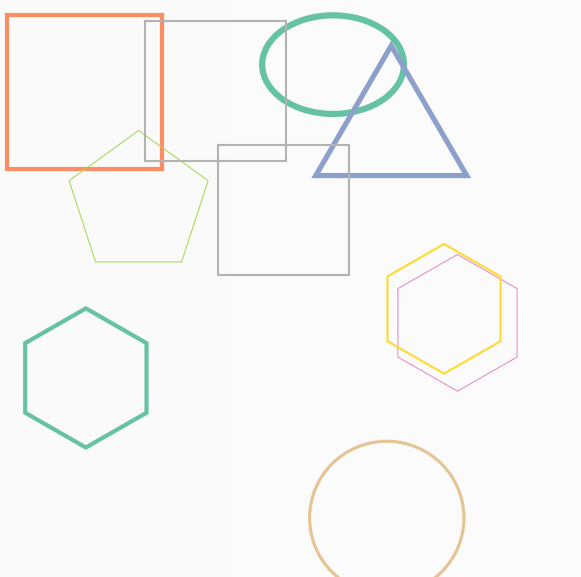[{"shape": "hexagon", "thickness": 2, "radius": 0.6, "center": [0.148, 0.345]}, {"shape": "oval", "thickness": 3, "radius": 0.61, "center": [0.573, 0.887]}, {"shape": "square", "thickness": 2, "radius": 0.67, "center": [0.146, 0.84]}, {"shape": "triangle", "thickness": 2.5, "radius": 0.75, "center": [0.673, 0.77]}, {"shape": "hexagon", "thickness": 0.5, "radius": 0.59, "center": [0.787, 0.44]}, {"shape": "pentagon", "thickness": 0.5, "radius": 0.63, "center": [0.238, 0.647]}, {"shape": "hexagon", "thickness": 1, "radius": 0.56, "center": [0.764, 0.464]}, {"shape": "circle", "thickness": 1.5, "radius": 0.66, "center": [0.665, 0.102]}, {"shape": "square", "thickness": 1, "radius": 0.61, "center": [0.371, 0.842]}, {"shape": "square", "thickness": 1, "radius": 0.56, "center": [0.488, 0.635]}]